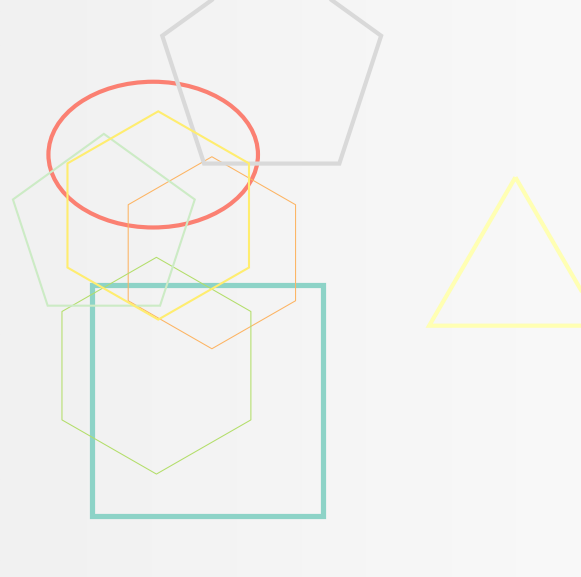[{"shape": "square", "thickness": 2.5, "radius": 1.0, "center": [0.357, 0.306]}, {"shape": "triangle", "thickness": 2, "radius": 0.86, "center": [0.887, 0.521]}, {"shape": "oval", "thickness": 2, "radius": 0.9, "center": [0.264, 0.731]}, {"shape": "hexagon", "thickness": 0.5, "radius": 0.83, "center": [0.365, 0.561]}, {"shape": "hexagon", "thickness": 0.5, "radius": 0.94, "center": [0.269, 0.366]}, {"shape": "pentagon", "thickness": 2, "radius": 0.99, "center": [0.467, 0.876]}, {"shape": "pentagon", "thickness": 1, "radius": 0.82, "center": [0.179, 0.603]}, {"shape": "hexagon", "thickness": 1, "radius": 0.9, "center": [0.272, 0.626]}]